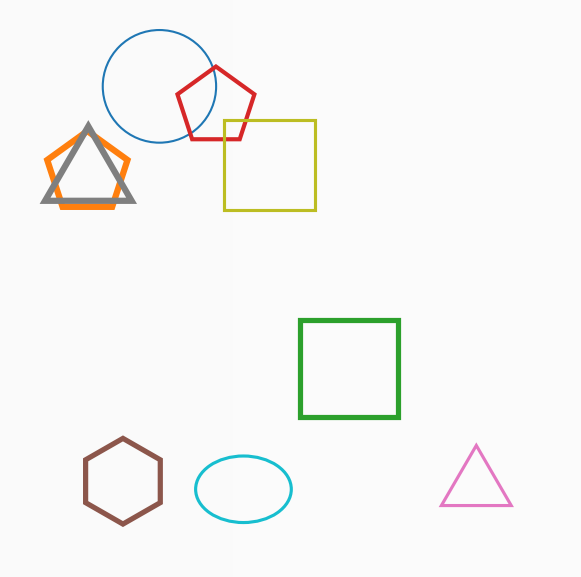[{"shape": "circle", "thickness": 1, "radius": 0.49, "center": [0.274, 0.85]}, {"shape": "pentagon", "thickness": 3, "radius": 0.36, "center": [0.15, 0.7]}, {"shape": "square", "thickness": 2.5, "radius": 0.42, "center": [0.601, 0.361]}, {"shape": "pentagon", "thickness": 2, "radius": 0.35, "center": [0.371, 0.814]}, {"shape": "hexagon", "thickness": 2.5, "radius": 0.37, "center": [0.212, 0.166]}, {"shape": "triangle", "thickness": 1.5, "radius": 0.35, "center": [0.819, 0.158]}, {"shape": "triangle", "thickness": 3, "radius": 0.43, "center": [0.152, 0.694]}, {"shape": "square", "thickness": 1.5, "radius": 0.39, "center": [0.463, 0.713]}, {"shape": "oval", "thickness": 1.5, "radius": 0.41, "center": [0.419, 0.152]}]